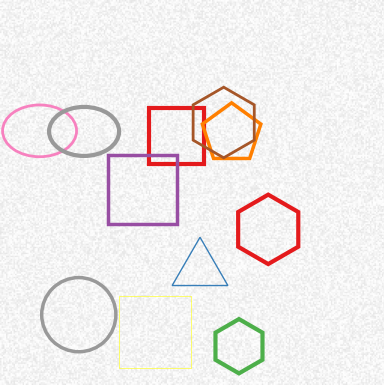[{"shape": "square", "thickness": 3, "radius": 0.36, "center": [0.459, 0.647]}, {"shape": "hexagon", "thickness": 3, "radius": 0.45, "center": [0.697, 0.404]}, {"shape": "triangle", "thickness": 1, "radius": 0.42, "center": [0.52, 0.3]}, {"shape": "hexagon", "thickness": 3, "radius": 0.35, "center": [0.621, 0.101]}, {"shape": "square", "thickness": 2.5, "radius": 0.45, "center": [0.37, 0.507]}, {"shape": "pentagon", "thickness": 2.5, "radius": 0.4, "center": [0.602, 0.653]}, {"shape": "square", "thickness": 0.5, "radius": 0.47, "center": [0.403, 0.138]}, {"shape": "hexagon", "thickness": 2, "radius": 0.46, "center": [0.581, 0.682]}, {"shape": "oval", "thickness": 2, "radius": 0.48, "center": [0.103, 0.66]}, {"shape": "oval", "thickness": 3, "radius": 0.45, "center": [0.218, 0.659]}, {"shape": "circle", "thickness": 2.5, "radius": 0.48, "center": [0.205, 0.183]}]